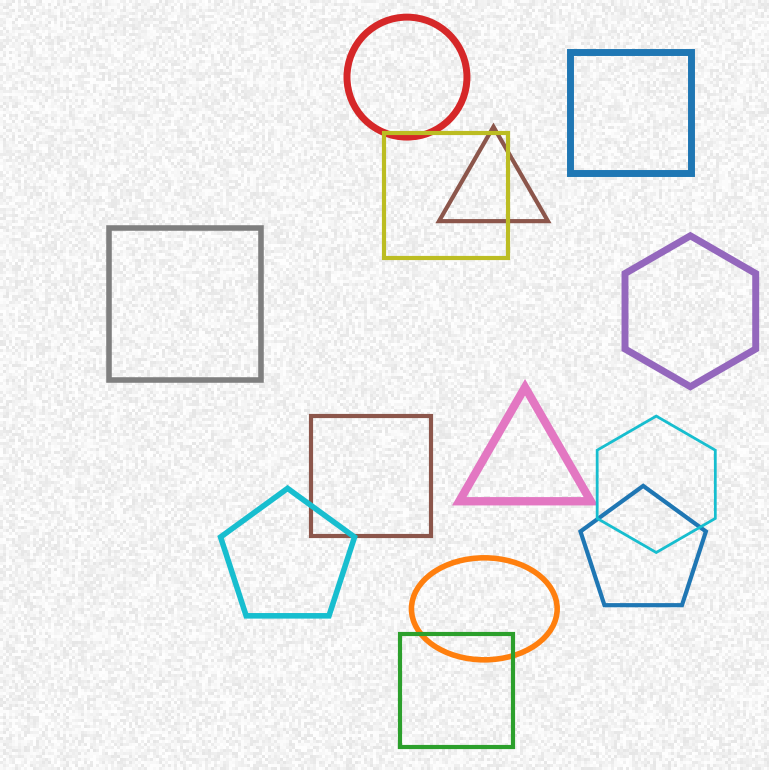[{"shape": "square", "thickness": 2.5, "radius": 0.39, "center": [0.819, 0.854]}, {"shape": "pentagon", "thickness": 1.5, "radius": 0.43, "center": [0.835, 0.283]}, {"shape": "oval", "thickness": 2, "radius": 0.47, "center": [0.629, 0.209]}, {"shape": "square", "thickness": 1.5, "radius": 0.37, "center": [0.592, 0.103]}, {"shape": "circle", "thickness": 2.5, "radius": 0.39, "center": [0.529, 0.9]}, {"shape": "hexagon", "thickness": 2.5, "radius": 0.49, "center": [0.897, 0.596]}, {"shape": "triangle", "thickness": 1.5, "radius": 0.41, "center": [0.641, 0.754]}, {"shape": "square", "thickness": 1.5, "radius": 0.39, "center": [0.482, 0.382]}, {"shape": "triangle", "thickness": 3, "radius": 0.49, "center": [0.682, 0.398]}, {"shape": "square", "thickness": 2, "radius": 0.49, "center": [0.24, 0.605]}, {"shape": "square", "thickness": 1.5, "radius": 0.4, "center": [0.579, 0.746]}, {"shape": "hexagon", "thickness": 1, "radius": 0.44, "center": [0.852, 0.371]}, {"shape": "pentagon", "thickness": 2, "radius": 0.46, "center": [0.373, 0.274]}]